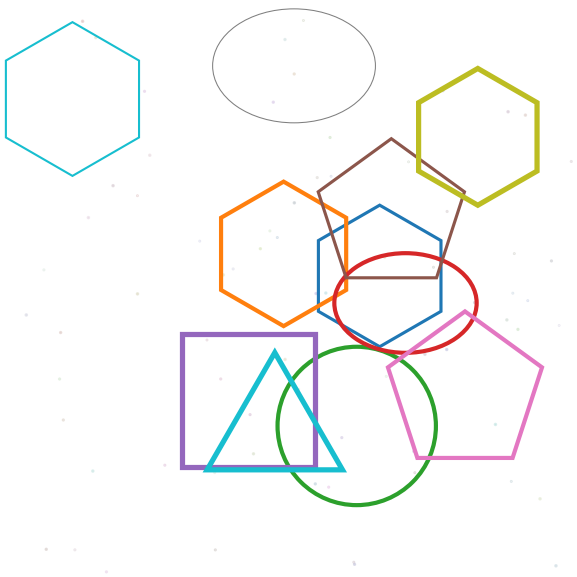[{"shape": "hexagon", "thickness": 1.5, "radius": 0.61, "center": [0.657, 0.521]}, {"shape": "hexagon", "thickness": 2, "radius": 0.63, "center": [0.491, 0.56]}, {"shape": "circle", "thickness": 2, "radius": 0.69, "center": [0.618, 0.262]}, {"shape": "oval", "thickness": 2, "radius": 0.62, "center": [0.702, 0.474]}, {"shape": "square", "thickness": 2.5, "radius": 0.57, "center": [0.43, 0.306]}, {"shape": "pentagon", "thickness": 1.5, "radius": 0.67, "center": [0.678, 0.626]}, {"shape": "pentagon", "thickness": 2, "radius": 0.7, "center": [0.805, 0.32]}, {"shape": "oval", "thickness": 0.5, "radius": 0.7, "center": [0.509, 0.885]}, {"shape": "hexagon", "thickness": 2.5, "radius": 0.59, "center": [0.827, 0.762]}, {"shape": "hexagon", "thickness": 1, "radius": 0.67, "center": [0.125, 0.828]}, {"shape": "triangle", "thickness": 2.5, "radius": 0.68, "center": [0.476, 0.253]}]